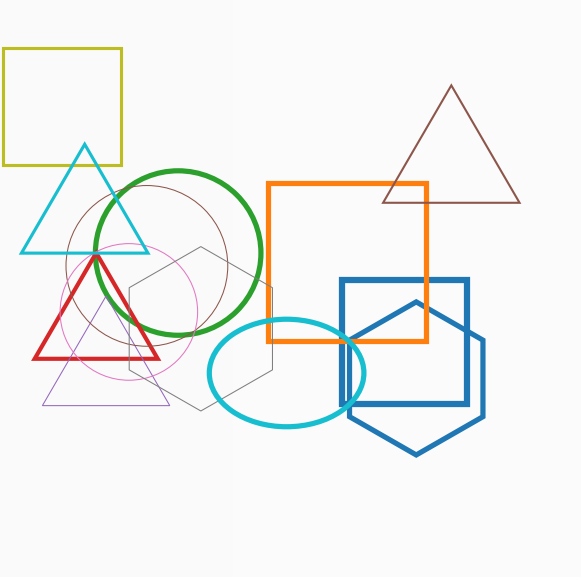[{"shape": "square", "thickness": 3, "radius": 0.54, "center": [0.697, 0.407]}, {"shape": "hexagon", "thickness": 2.5, "radius": 0.66, "center": [0.716, 0.344]}, {"shape": "square", "thickness": 2.5, "radius": 0.68, "center": [0.597, 0.545]}, {"shape": "circle", "thickness": 2.5, "radius": 0.71, "center": [0.307, 0.561]}, {"shape": "triangle", "thickness": 2, "radius": 0.61, "center": [0.166, 0.439]}, {"shape": "triangle", "thickness": 0.5, "radius": 0.63, "center": [0.183, 0.36]}, {"shape": "triangle", "thickness": 1, "radius": 0.68, "center": [0.776, 0.716]}, {"shape": "circle", "thickness": 0.5, "radius": 0.7, "center": [0.253, 0.539]}, {"shape": "circle", "thickness": 0.5, "radius": 0.59, "center": [0.222, 0.459]}, {"shape": "hexagon", "thickness": 0.5, "radius": 0.71, "center": [0.346, 0.43]}, {"shape": "square", "thickness": 1.5, "radius": 0.51, "center": [0.107, 0.814]}, {"shape": "triangle", "thickness": 1.5, "radius": 0.63, "center": [0.146, 0.624]}, {"shape": "oval", "thickness": 2.5, "radius": 0.66, "center": [0.493, 0.353]}]